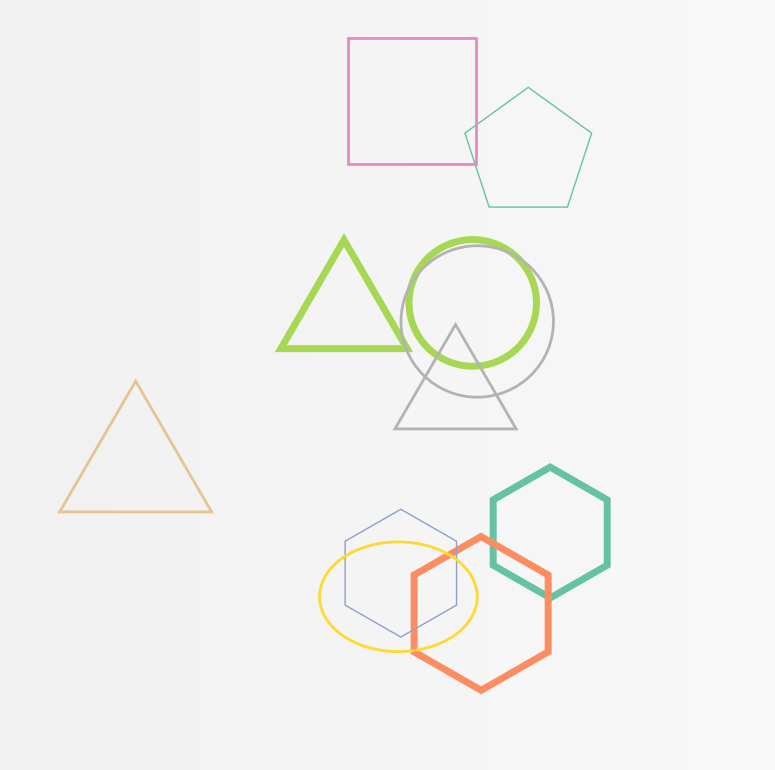[{"shape": "pentagon", "thickness": 0.5, "radius": 0.43, "center": [0.682, 0.801]}, {"shape": "hexagon", "thickness": 2.5, "radius": 0.42, "center": [0.71, 0.308]}, {"shape": "hexagon", "thickness": 2.5, "radius": 0.5, "center": [0.621, 0.203]}, {"shape": "hexagon", "thickness": 0.5, "radius": 0.41, "center": [0.517, 0.256]}, {"shape": "square", "thickness": 1, "radius": 0.41, "center": [0.532, 0.869]}, {"shape": "circle", "thickness": 2.5, "radius": 0.41, "center": [0.61, 0.607]}, {"shape": "triangle", "thickness": 2.5, "radius": 0.47, "center": [0.444, 0.594]}, {"shape": "oval", "thickness": 1, "radius": 0.51, "center": [0.514, 0.225]}, {"shape": "triangle", "thickness": 1, "radius": 0.57, "center": [0.175, 0.392]}, {"shape": "triangle", "thickness": 1, "radius": 0.45, "center": [0.588, 0.488]}, {"shape": "circle", "thickness": 1, "radius": 0.49, "center": [0.616, 0.583]}]